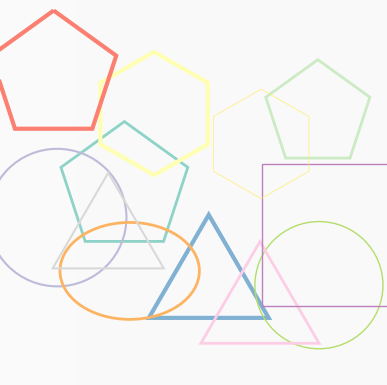[{"shape": "pentagon", "thickness": 2, "radius": 0.86, "center": [0.321, 0.512]}, {"shape": "hexagon", "thickness": 3, "radius": 0.8, "center": [0.398, 0.705]}, {"shape": "circle", "thickness": 1.5, "radius": 0.89, "center": [0.148, 0.435]}, {"shape": "pentagon", "thickness": 3, "radius": 0.85, "center": [0.138, 0.803]}, {"shape": "triangle", "thickness": 3, "radius": 0.89, "center": [0.539, 0.264]}, {"shape": "oval", "thickness": 2, "radius": 0.9, "center": [0.335, 0.296]}, {"shape": "circle", "thickness": 1, "radius": 0.83, "center": [0.823, 0.259]}, {"shape": "triangle", "thickness": 2, "radius": 0.88, "center": [0.671, 0.196]}, {"shape": "triangle", "thickness": 1.5, "radius": 0.83, "center": [0.279, 0.386]}, {"shape": "square", "thickness": 1, "radius": 0.92, "center": [0.859, 0.39]}, {"shape": "pentagon", "thickness": 2, "radius": 0.71, "center": [0.82, 0.704]}, {"shape": "hexagon", "thickness": 0.5, "radius": 0.71, "center": [0.674, 0.626]}]